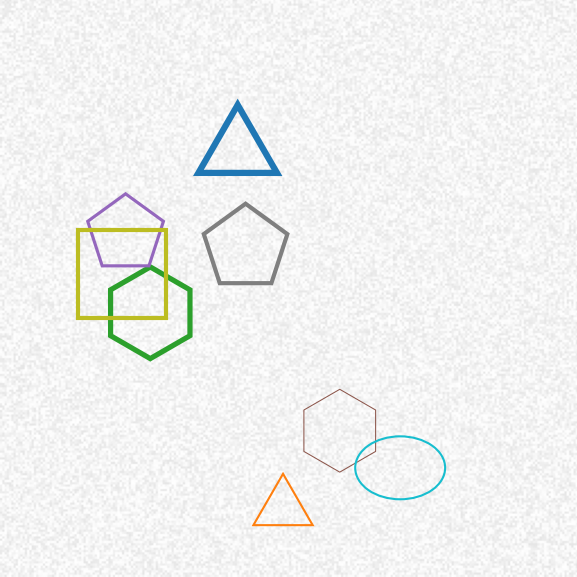[{"shape": "triangle", "thickness": 3, "radius": 0.39, "center": [0.412, 0.739]}, {"shape": "triangle", "thickness": 1, "radius": 0.3, "center": [0.49, 0.119]}, {"shape": "hexagon", "thickness": 2.5, "radius": 0.4, "center": [0.26, 0.458]}, {"shape": "pentagon", "thickness": 1.5, "radius": 0.34, "center": [0.217, 0.595]}, {"shape": "hexagon", "thickness": 0.5, "radius": 0.36, "center": [0.588, 0.253]}, {"shape": "pentagon", "thickness": 2, "radius": 0.38, "center": [0.425, 0.57]}, {"shape": "square", "thickness": 2, "radius": 0.38, "center": [0.212, 0.525]}, {"shape": "oval", "thickness": 1, "radius": 0.39, "center": [0.693, 0.189]}]